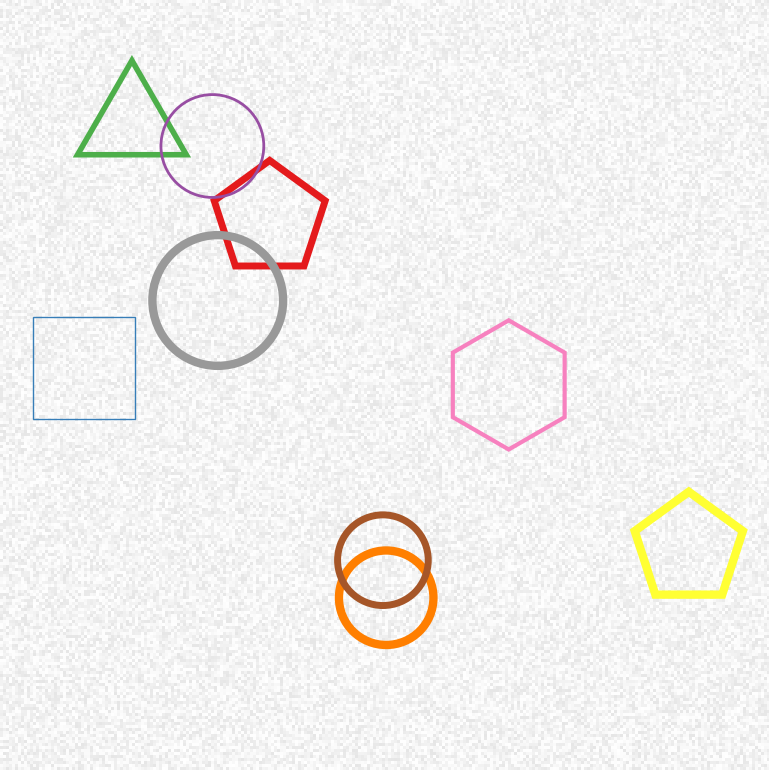[{"shape": "pentagon", "thickness": 2.5, "radius": 0.38, "center": [0.35, 0.716]}, {"shape": "square", "thickness": 0.5, "radius": 0.33, "center": [0.109, 0.522]}, {"shape": "triangle", "thickness": 2, "radius": 0.41, "center": [0.171, 0.84]}, {"shape": "circle", "thickness": 1, "radius": 0.33, "center": [0.276, 0.81]}, {"shape": "circle", "thickness": 3, "radius": 0.31, "center": [0.502, 0.224]}, {"shape": "pentagon", "thickness": 3, "radius": 0.37, "center": [0.895, 0.288]}, {"shape": "circle", "thickness": 2.5, "radius": 0.29, "center": [0.497, 0.272]}, {"shape": "hexagon", "thickness": 1.5, "radius": 0.42, "center": [0.661, 0.5]}, {"shape": "circle", "thickness": 3, "radius": 0.42, "center": [0.283, 0.61]}]